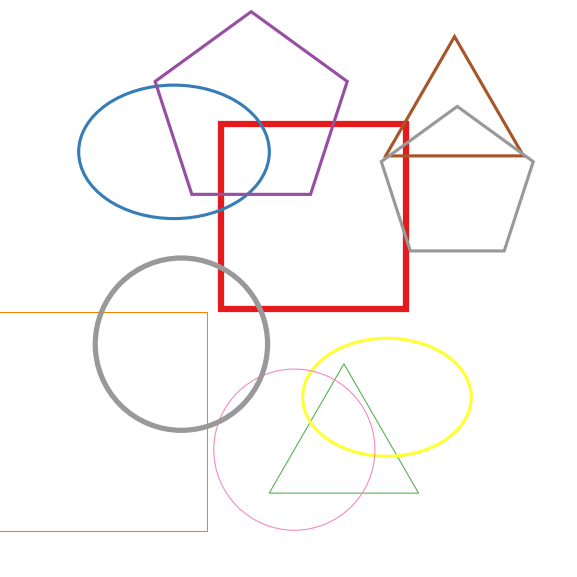[{"shape": "square", "thickness": 3, "radius": 0.8, "center": [0.543, 0.624]}, {"shape": "oval", "thickness": 1.5, "radius": 0.83, "center": [0.301, 0.736]}, {"shape": "triangle", "thickness": 0.5, "radius": 0.75, "center": [0.596, 0.22]}, {"shape": "pentagon", "thickness": 1.5, "radius": 0.87, "center": [0.435, 0.804]}, {"shape": "square", "thickness": 0.5, "radius": 0.95, "center": [0.169, 0.269]}, {"shape": "oval", "thickness": 1.5, "radius": 0.73, "center": [0.67, 0.311]}, {"shape": "triangle", "thickness": 1.5, "radius": 0.69, "center": [0.787, 0.798]}, {"shape": "circle", "thickness": 0.5, "radius": 0.7, "center": [0.51, 0.221]}, {"shape": "pentagon", "thickness": 1.5, "radius": 0.69, "center": [0.792, 0.677]}, {"shape": "circle", "thickness": 2.5, "radius": 0.75, "center": [0.314, 0.403]}]